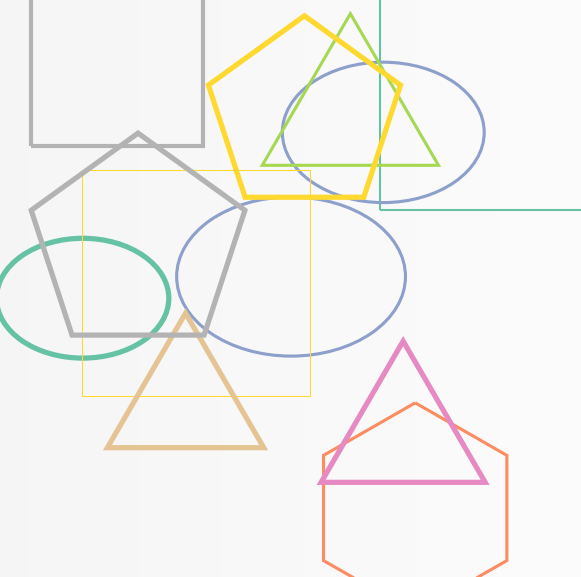[{"shape": "square", "thickness": 1, "radius": 0.96, "center": [0.846, 0.827]}, {"shape": "oval", "thickness": 2.5, "radius": 0.74, "center": [0.142, 0.483]}, {"shape": "hexagon", "thickness": 1.5, "radius": 0.91, "center": [0.714, 0.12]}, {"shape": "oval", "thickness": 1.5, "radius": 0.98, "center": [0.501, 0.52]}, {"shape": "oval", "thickness": 1.5, "radius": 0.87, "center": [0.659, 0.77]}, {"shape": "triangle", "thickness": 2.5, "radius": 0.82, "center": [0.694, 0.245]}, {"shape": "triangle", "thickness": 1.5, "radius": 0.88, "center": [0.603, 0.8]}, {"shape": "pentagon", "thickness": 2.5, "radius": 0.87, "center": [0.524, 0.798]}, {"shape": "square", "thickness": 0.5, "radius": 0.98, "center": [0.337, 0.509]}, {"shape": "triangle", "thickness": 2.5, "radius": 0.78, "center": [0.319, 0.302]}, {"shape": "square", "thickness": 2, "radius": 0.74, "center": [0.201, 0.894]}, {"shape": "pentagon", "thickness": 2.5, "radius": 0.97, "center": [0.238, 0.575]}]